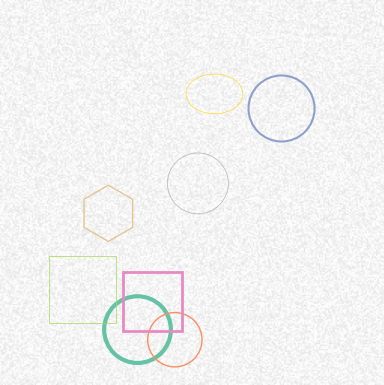[{"shape": "circle", "thickness": 3, "radius": 0.43, "center": [0.357, 0.144]}, {"shape": "circle", "thickness": 1, "radius": 0.35, "center": [0.454, 0.118]}, {"shape": "circle", "thickness": 1.5, "radius": 0.43, "center": [0.731, 0.718]}, {"shape": "square", "thickness": 2, "radius": 0.38, "center": [0.396, 0.218]}, {"shape": "square", "thickness": 0.5, "radius": 0.43, "center": [0.214, 0.248]}, {"shape": "oval", "thickness": 0.5, "radius": 0.37, "center": [0.557, 0.756]}, {"shape": "hexagon", "thickness": 1, "radius": 0.36, "center": [0.281, 0.446]}, {"shape": "circle", "thickness": 0.5, "radius": 0.4, "center": [0.514, 0.524]}]